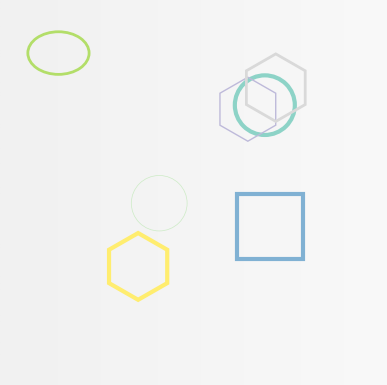[{"shape": "circle", "thickness": 3, "radius": 0.39, "center": [0.683, 0.727]}, {"shape": "hexagon", "thickness": 1, "radius": 0.42, "center": [0.64, 0.716]}, {"shape": "square", "thickness": 3, "radius": 0.42, "center": [0.696, 0.412]}, {"shape": "oval", "thickness": 2, "radius": 0.4, "center": [0.151, 0.862]}, {"shape": "hexagon", "thickness": 2, "radius": 0.44, "center": [0.712, 0.772]}, {"shape": "circle", "thickness": 0.5, "radius": 0.36, "center": [0.411, 0.472]}, {"shape": "hexagon", "thickness": 3, "radius": 0.43, "center": [0.356, 0.308]}]